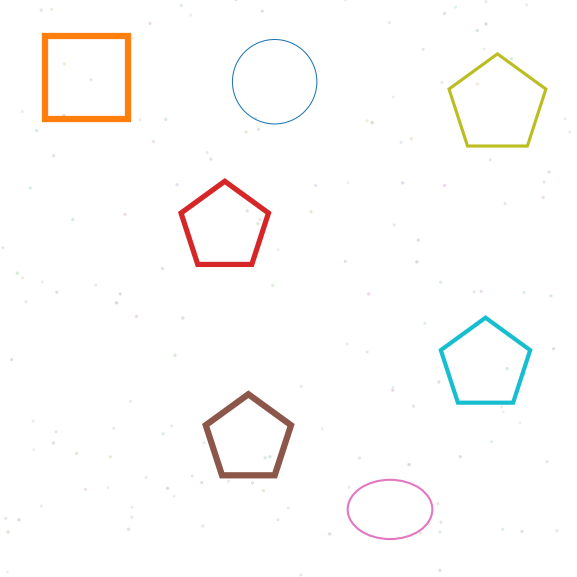[{"shape": "circle", "thickness": 0.5, "radius": 0.37, "center": [0.476, 0.858]}, {"shape": "square", "thickness": 3, "radius": 0.36, "center": [0.151, 0.865]}, {"shape": "pentagon", "thickness": 2.5, "radius": 0.4, "center": [0.389, 0.606]}, {"shape": "pentagon", "thickness": 3, "radius": 0.39, "center": [0.43, 0.239]}, {"shape": "oval", "thickness": 1, "radius": 0.37, "center": [0.675, 0.117]}, {"shape": "pentagon", "thickness": 1.5, "radius": 0.44, "center": [0.861, 0.818]}, {"shape": "pentagon", "thickness": 2, "radius": 0.41, "center": [0.841, 0.368]}]